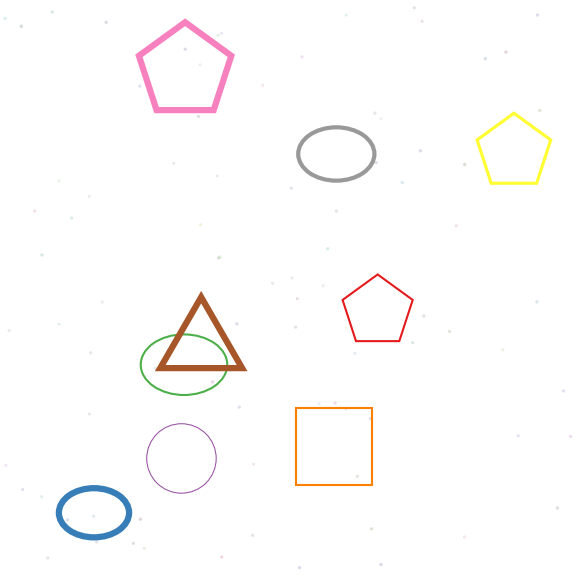[{"shape": "pentagon", "thickness": 1, "radius": 0.32, "center": [0.654, 0.46]}, {"shape": "oval", "thickness": 3, "radius": 0.3, "center": [0.163, 0.111]}, {"shape": "oval", "thickness": 1, "radius": 0.37, "center": [0.319, 0.368]}, {"shape": "circle", "thickness": 0.5, "radius": 0.3, "center": [0.314, 0.205]}, {"shape": "square", "thickness": 1, "radius": 0.33, "center": [0.578, 0.226]}, {"shape": "pentagon", "thickness": 1.5, "radius": 0.34, "center": [0.89, 0.736]}, {"shape": "triangle", "thickness": 3, "radius": 0.41, "center": [0.348, 0.403]}, {"shape": "pentagon", "thickness": 3, "radius": 0.42, "center": [0.321, 0.877]}, {"shape": "oval", "thickness": 2, "radius": 0.33, "center": [0.582, 0.732]}]